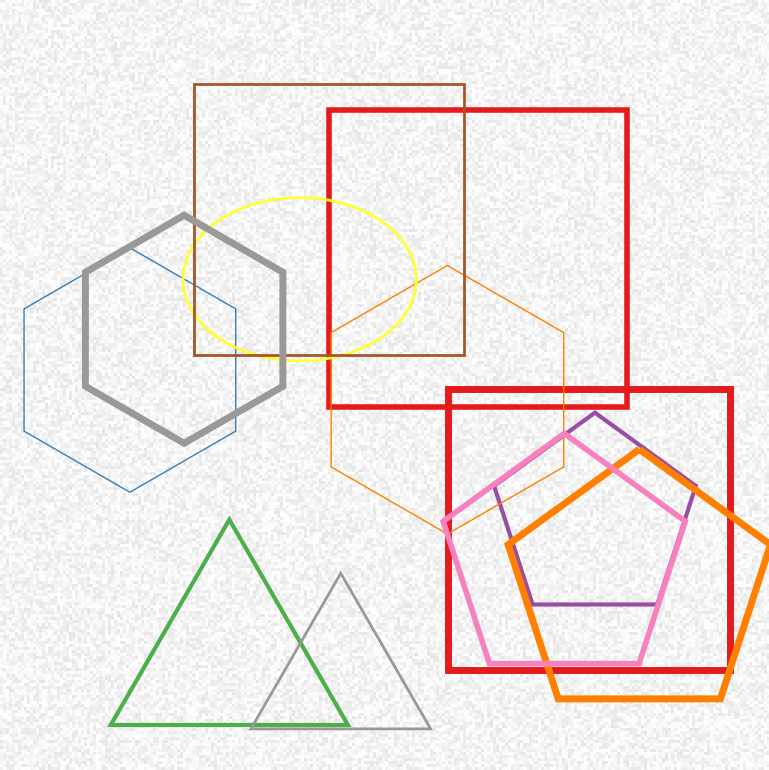[{"shape": "square", "thickness": 2.5, "radius": 0.91, "center": [0.765, 0.312]}, {"shape": "square", "thickness": 2, "radius": 0.97, "center": [0.621, 0.664]}, {"shape": "hexagon", "thickness": 0.5, "radius": 0.79, "center": [0.169, 0.519]}, {"shape": "triangle", "thickness": 1.5, "radius": 0.89, "center": [0.298, 0.147]}, {"shape": "pentagon", "thickness": 1.5, "radius": 0.69, "center": [0.773, 0.326]}, {"shape": "pentagon", "thickness": 2.5, "radius": 0.9, "center": [0.83, 0.237]}, {"shape": "hexagon", "thickness": 0.5, "radius": 0.87, "center": [0.581, 0.481]}, {"shape": "oval", "thickness": 1, "radius": 0.76, "center": [0.389, 0.637]}, {"shape": "square", "thickness": 1, "radius": 0.88, "center": [0.427, 0.715]}, {"shape": "pentagon", "thickness": 2, "radius": 0.83, "center": [0.733, 0.272]}, {"shape": "triangle", "thickness": 1, "radius": 0.67, "center": [0.443, 0.121]}, {"shape": "hexagon", "thickness": 2.5, "radius": 0.74, "center": [0.239, 0.572]}]